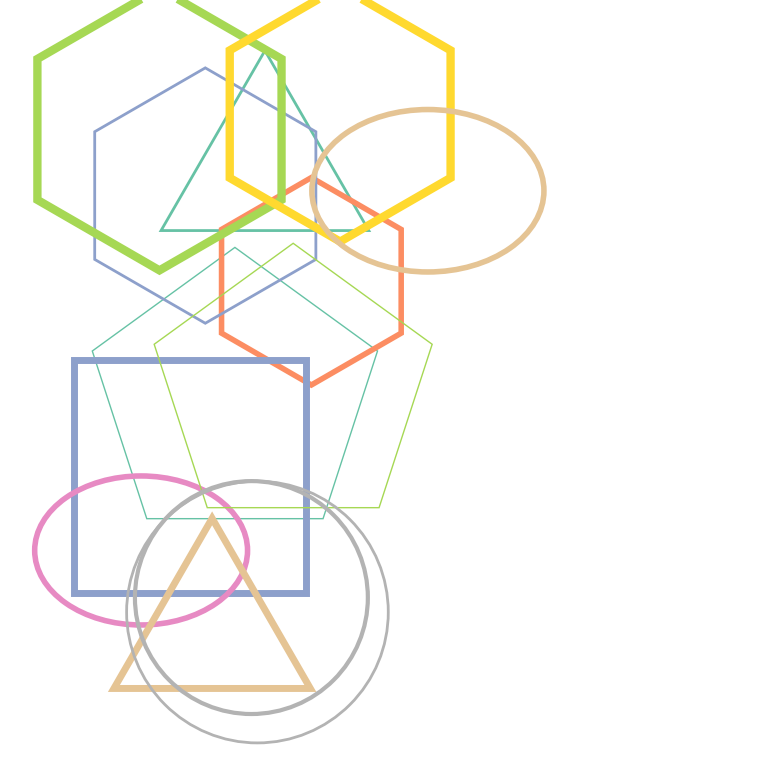[{"shape": "triangle", "thickness": 1, "radius": 0.78, "center": [0.344, 0.778]}, {"shape": "pentagon", "thickness": 0.5, "radius": 0.97, "center": [0.305, 0.484]}, {"shape": "hexagon", "thickness": 2, "radius": 0.67, "center": [0.404, 0.635]}, {"shape": "hexagon", "thickness": 1, "radius": 0.83, "center": [0.267, 0.746]}, {"shape": "square", "thickness": 2.5, "radius": 0.75, "center": [0.247, 0.381]}, {"shape": "oval", "thickness": 2, "radius": 0.69, "center": [0.183, 0.285]}, {"shape": "hexagon", "thickness": 3, "radius": 0.92, "center": [0.207, 0.832]}, {"shape": "pentagon", "thickness": 0.5, "radius": 0.95, "center": [0.381, 0.494]}, {"shape": "hexagon", "thickness": 3, "radius": 0.83, "center": [0.442, 0.852]}, {"shape": "triangle", "thickness": 2.5, "radius": 0.74, "center": [0.275, 0.18]}, {"shape": "oval", "thickness": 2, "radius": 0.75, "center": [0.556, 0.752]}, {"shape": "circle", "thickness": 1.5, "radius": 0.76, "center": [0.326, 0.224]}, {"shape": "circle", "thickness": 1, "radius": 0.85, "center": [0.334, 0.205]}]